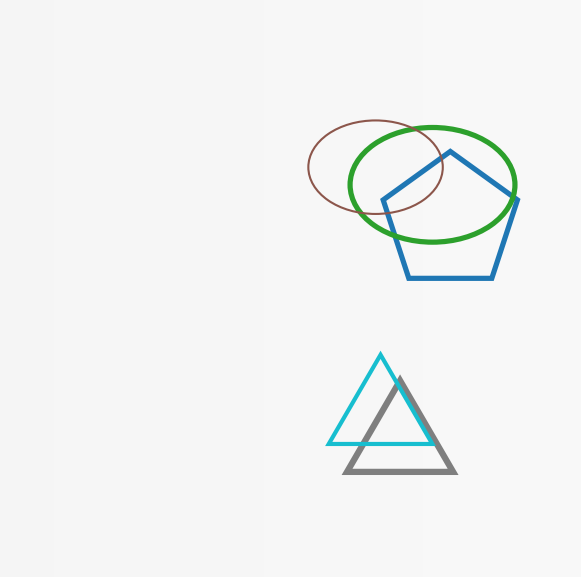[{"shape": "pentagon", "thickness": 2.5, "radius": 0.61, "center": [0.775, 0.615]}, {"shape": "oval", "thickness": 2.5, "radius": 0.71, "center": [0.744, 0.679]}, {"shape": "oval", "thickness": 1, "radius": 0.58, "center": [0.646, 0.71]}, {"shape": "triangle", "thickness": 3, "radius": 0.53, "center": [0.688, 0.235]}, {"shape": "triangle", "thickness": 2, "radius": 0.51, "center": [0.655, 0.282]}]